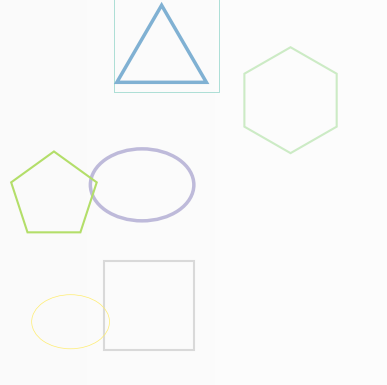[{"shape": "square", "thickness": 0.5, "radius": 0.67, "center": [0.429, 0.896]}, {"shape": "oval", "thickness": 2.5, "radius": 0.67, "center": [0.367, 0.52]}, {"shape": "triangle", "thickness": 2.5, "radius": 0.67, "center": [0.417, 0.853]}, {"shape": "pentagon", "thickness": 1.5, "radius": 0.58, "center": [0.139, 0.49]}, {"shape": "square", "thickness": 1.5, "radius": 0.57, "center": [0.384, 0.206]}, {"shape": "hexagon", "thickness": 1.5, "radius": 0.69, "center": [0.75, 0.74]}, {"shape": "oval", "thickness": 0.5, "radius": 0.5, "center": [0.182, 0.164]}]